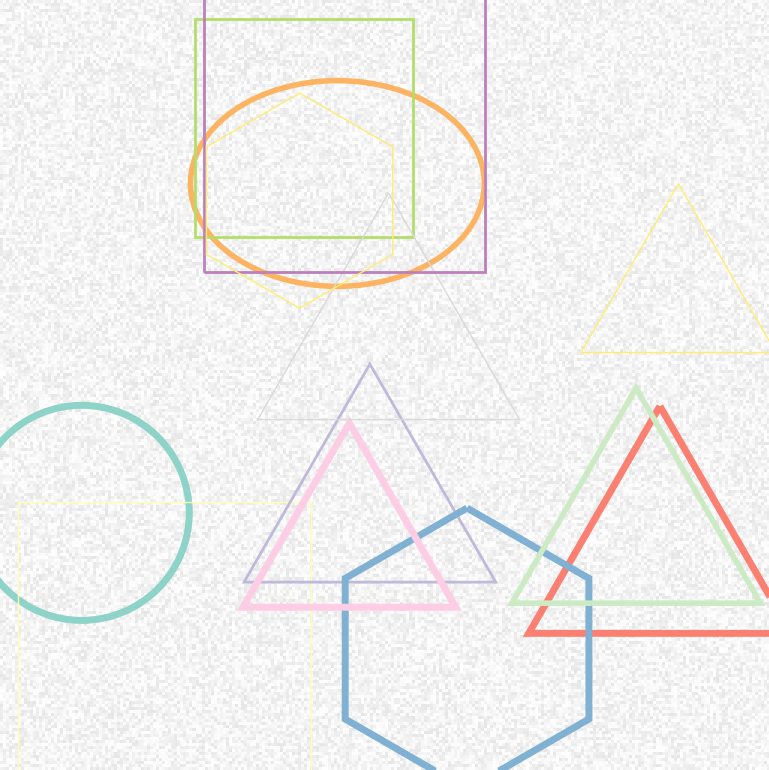[{"shape": "circle", "thickness": 2.5, "radius": 0.7, "center": [0.106, 0.334]}, {"shape": "square", "thickness": 0.5, "radius": 0.95, "center": [0.213, 0.158]}, {"shape": "triangle", "thickness": 1, "radius": 0.94, "center": [0.48, 0.338]}, {"shape": "triangle", "thickness": 2.5, "radius": 0.98, "center": [0.857, 0.276]}, {"shape": "hexagon", "thickness": 2.5, "radius": 0.91, "center": [0.607, 0.158]}, {"shape": "oval", "thickness": 2, "radius": 0.95, "center": [0.438, 0.762]}, {"shape": "square", "thickness": 1, "radius": 0.71, "center": [0.395, 0.834]}, {"shape": "triangle", "thickness": 2.5, "radius": 0.8, "center": [0.454, 0.291]}, {"shape": "triangle", "thickness": 0.5, "radius": 0.98, "center": [0.505, 0.553]}, {"shape": "square", "thickness": 1, "radius": 0.91, "center": [0.447, 0.829]}, {"shape": "triangle", "thickness": 2, "radius": 0.93, "center": [0.826, 0.31]}, {"shape": "hexagon", "thickness": 0.5, "radius": 0.7, "center": [0.389, 0.739]}, {"shape": "triangle", "thickness": 0.5, "radius": 0.73, "center": [0.881, 0.615]}]